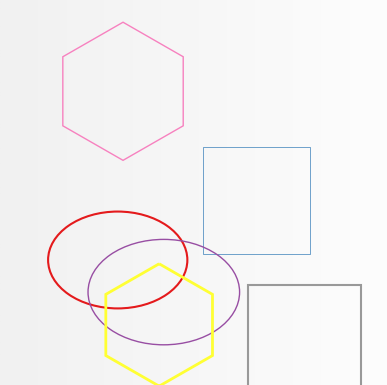[{"shape": "oval", "thickness": 1.5, "radius": 0.9, "center": [0.304, 0.325]}, {"shape": "square", "thickness": 0.5, "radius": 0.69, "center": [0.662, 0.48]}, {"shape": "oval", "thickness": 1, "radius": 0.98, "center": [0.423, 0.241]}, {"shape": "hexagon", "thickness": 2, "radius": 0.79, "center": [0.411, 0.156]}, {"shape": "hexagon", "thickness": 1, "radius": 0.9, "center": [0.317, 0.763]}, {"shape": "square", "thickness": 1.5, "radius": 0.73, "center": [0.786, 0.115]}]